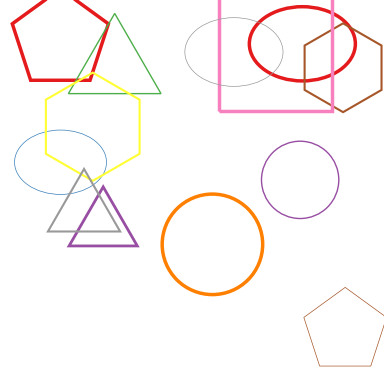[{"shape": "pentagon", "thickness": 2.5, "radius": 0.66, "center": [0.157, 0.898]}, {"shape": "oval", "thickness": 2.5, "radius": 0.69, "center": [0.785, 0.886]}, {"shape": "oval", "thickness": 0.5, "radius": 0.6, "center": [0.157, 0.579]}, {"shape": "triangle", "thickness": 1, "radius": 0.69, "center": [0.298, 0.826]}, {"shape": "circle", "thickness": 1, "radius": 0.5, "center": [0.78, 0.533]}, {"shape": "triangle", "thickness": 2, "radius": 0.51, "center": [0.268, 0.412]}, {"shape": "circle", "thickness": 2.5, "radius": 0.65, "center": [0.552, 0.365]}, {"shape": "hexagon", "thickness": 1.5, "radius": 0.7, "center": [0.241, 0.671]}, {"shape": "pentagon", "thickness": 0.5, "radius": 0.56, "center": [0.897, 0.141]}, {"shape": "hexagon", "thickness": 1.5, "radius": 0.58, "center": [0.891, 0.824]}, {"shape": "square", "thickness": 2.5, "radius": 0.73, "center": [0.715, 0.858]}, {"shape": "triangle", "thickness": 1.5, "radius": 0.54, "center": [0.218, 0.453]}, {"shape": "oval", "thickness": 0.5, "radius": 0.64, "center": [0.608, 0.865]}]